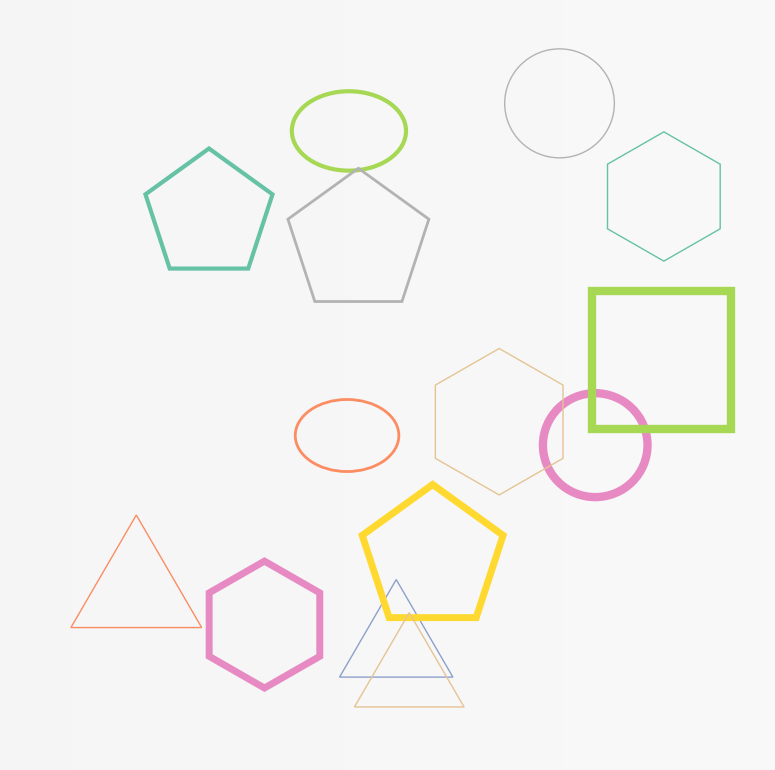[{"shape": "pentagon", "thickness": 1.5, "radius": 0.43, "center": [0.27, 0.721]}, {"shape": "hexagon", "thickness": 0.5, "radius": 0.42, "center": [0.857, 0.745]}, {"shape": "oval", "thickness": 1, "radius": 0.33, "center": [0.448, 0.434]}, {"shape": "triangle", "thickness": 0.5, "radius": 0.49, "center": [0.176, 0.234]}, {"shape": "triangle", "thickness": 0.5, "radius": 0.42, "center": [0.511, 0.163]}, {"shape": "circle", "thickness": 3, "radius": 0.34, "center": [0.768, 0.422]}, {"shape": "hexagon", "thickness": 2.5, "radius": 0.41, "center": [0.341, 0.189]}, {"shape": "square", "thickness": 3, "radius": 0.45, "center": [0.854, 0.532]}, {"shape": "oval", "thickness": 1.5, "radius": 0.37, "center": [0.45, 0.83]}, {"shape": "pentagon", "thickness": 2.5, "radius": 0.48, "center": [0.558, 0.275]}, {"shape": "hexagon", "thickness": 0.5, "radius": 0.48, "center": [0.644, 0.452]}, {"shape": "triangle", "thickness": 0.5, "radius": 0.41, "center": [0.528, 0.123]}, {"shape": "pentagon", "thickness": 1, "radius": 0.48, "center": [0.462, 0.686]}, {"shape": "circle", "thickness": 0.5, "radius": 0.35, "center": [0.722, 0.866]}]